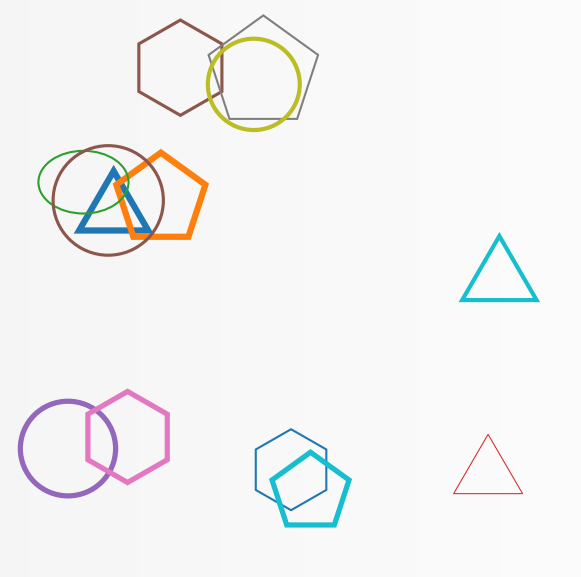[{"shape": "hexagon", "thickness": 1, "radius": 0.35, "center": [0.501, 0.186]}, {"shape": "triangle", "thickness": 3, "radius": 0.34, "center": [0.196, 0.634]}, {"shape": "pentagon", "thickness": 3, "radius": 0.4, "center": [0.277, 0.654]}, {"shape": "oval", "thickness": 1, "radius": 0.39, "center": [0.144, 0.684]}, {"shape": "triangle", "thickness": 0.5, "radius": 0.34, "center": [0.84, 0.179]}, {"shape": "circle", "thickness": 2.5, "radius": 0.41, "center": [0.117, 0.222]}, {"shape": "circle", "thickness": 1.5, "radius": 0.47, "center": [0.186, 0.652]}, {"shape": "hexagon", "thickness": 1.5, "radius": 0.41, "center": [0.31, 0.882]}, {"shape": "hexagon", "thickness": 2.5, "radius": 0.39, "center": [0.22, 0.242]}, {"shape": "pentagon", "thickness": 1, "radius": 0.5, "center": [0.453, 0.873]}, {"shape": "circle", "thickness": 2, "radius": 0.4, "center": [0.437, 0.853]}, {"shape": "triangle", "thickness": 2, "radius": 0.37, "center": [0.859, 0.516]}, {"shape": "pentagon", "thickness": 2.5, "radius": 0.35, "center": [0.534, 0.146]}]